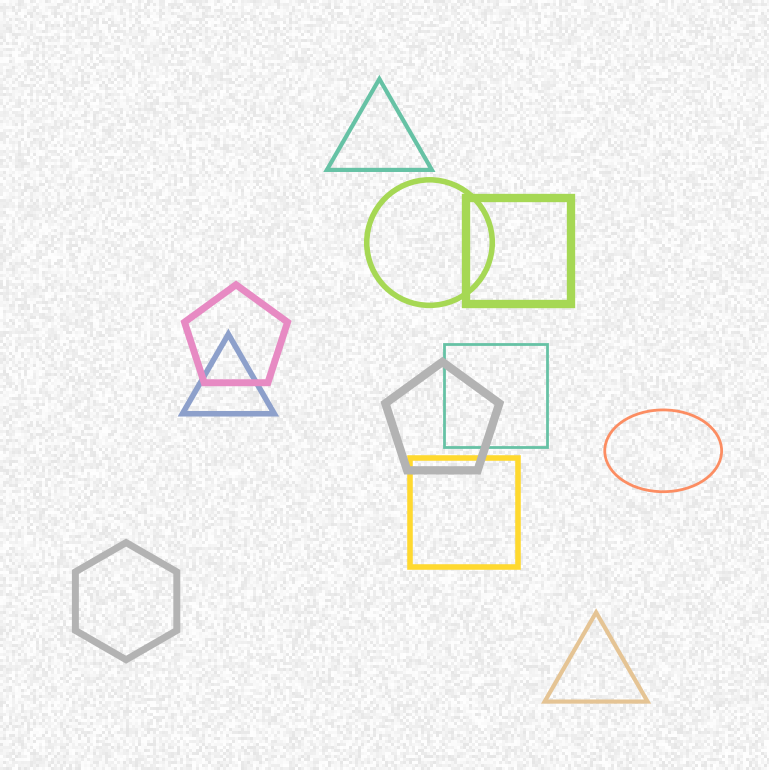[{"shape": "triangle", "thickness": 1.5, "radius": 0.39, "center": [0.493, 0.819]}, {"shape": "square", "thickness": 1, "radius": 0.33, "center": [0.643, 0.486]}, {"shape": "oval", "thickness": 1, "radius": 0.38, "center": [0.861, 0.415]}, {"shape": "triangle", "thickness": 2, "radius": 0.34, "center": [0.297, 0.497]}, {"shape": "pentagon", "thickness": 2.5, "radius": 0.35, "center": [0.307, 0.56]}, {"shape": "square", "thickness": 3, "radius": 0.34, "center": [0.673, 0.674]}, {"shape": "circle", "thickness": 2, "radius": 0.41, "center": [0.558, 0.685]}, {"shape": "square", "thickness": 2, "radius": 0.35, "center": [0.602, 0.335]}, {"shape": "triangle", "thickness": 1.5, "radius": 0.39, "center": [0.774, 0.127]}, {"shape": "pentagon", "thickness": 3, "radius": 0.39, "center": [0.575, 0.452]}, {"shape": "hexagon", "thickness": 2.5, "radius": 0.38, "center": [0.164, 0.219]}]